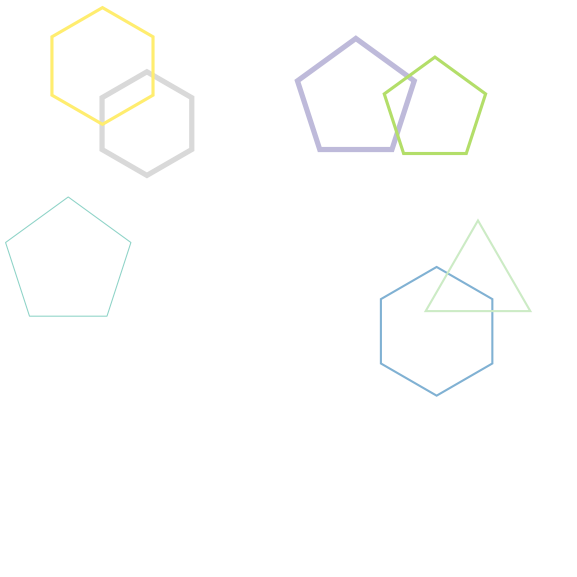[{"shape": "pentagon", "thickness": 0.5, "radius": 0.57, "center": [0.118, 0.544]}, {"shape": "pentagon", "thickness": 2.5, "radius": 0.53, "center": [0.616, 0.826]}, {"shape": "hexagon", "thickness": 1, "radius": 0.56, "center": [0.756, 0.425]}, {"shape": "pentagon", "thickness": 1.5, "radius": 0.46, "center": [0.753, 0.808]}, {"shape": "hexagon", "thickness": 2.5, "radius": 0.45, "center": [0.254, 0.785]}, {"shape": "triangle", "thickness": 1, "radius": 0.52, "center": [0.828, 0.513]}, {"shape": "hexagon", "thickness": 1.5, "radius": 0.51, "center": [0.177, 0.885]}]